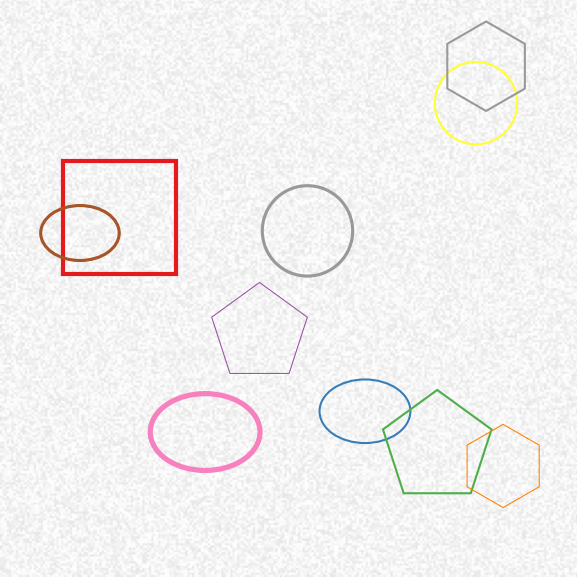[{"shape": "square", "thickness": 2, "radius": 0.49, "center": [0.207, 0.622]}, {"shape": "oval", "thickness": 1, "radius": 0.39, "center": [0.632, 0.287]}, {"shape": "pentagon", "thickness": 1, "radius": 0.49, "center": [0.757, 0.225]}, {"shape": "pentagon", "thickness": 0.5, "radius": 0.44, "center": [0.449, 0.423]}, {"shape": "hexagon", "thickness": 0.5, "radius": 0.36, "center": [0.871, 0.192]}, {"shape": "circle", "thickness": 1, "radius": 0.36, "center": [0.824, 0.821]}, {"shape": "oval", "thickness": 1.5, "radius": 0.34, "center": [0.138, 0.596]}, {"shape": "oval", "thickness": 2.5, "radius": 0.48, "center": [0.355, 0.251]}, {"shape": "circle", "thickness": 1.5, "radius": 0.39, "center": [0.532, 0.599]}, {"shape": "hexagon", "thickness": 1, "radius": 0.39, "center": [0.842, 0.884]}]